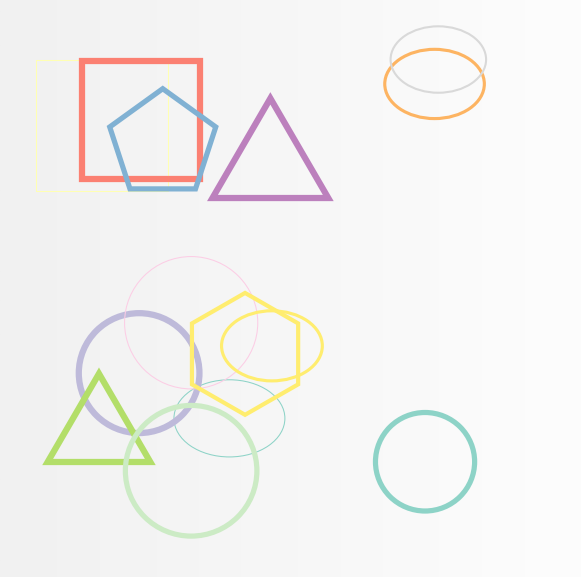[{"shape": "circle", "thickness": 2.5, "radius": 0.43, "center": [0.731, 0.2]}, {"shape": "oval", "thickness": 0.5, "radius": 0.48, "center": [0.395, 0.275]}, {"shape": "square", "thickness": 0.5, "radius": 0.57, "center": [0.175, 0.781]}, {"shape": "circle", "thickness": 3, "radius": 0.52, "center": [0.239, 0.353]}, {"shape": "square", "thickness": 3, "radius": 0.51, "center": [0.243, 0.791]}, {"shape": "pentagon", "thickness": 2.5, "radius": 0.48, "center": [0.28, 0.75]}, {"shape": "oval", "thickness": 1.5, "radius": 0.43, "center": [0.748, 0.854]}, {"shape": "triangle", "thickness": 3, "radius": 0.51, "center": [0.17, 0.25]}, {"shape": "circle", "thickness": 0.5, "radius": 0.57, "center": [0.329, 0.44]}, {"shape": "oval", "thickness": 1, "radius": 0.41, "center": [0.754, 0.896]}, {"shape": "triangle", "thickness": 3, "radius": 0.58, "center": [0.465, 0.714]}, {"shape": "circle", "thickness": 2.5, "radius": 0.57, "center": [0.329, 0.184]}, {"shape": "oval", "thickness": 1.5, "radius": 0.43, "center": [0.468, 0.4]}, {"shape": "hexagon", "thickness": 2, "radius": 0.53, "center": [0.422, 0.386]}]